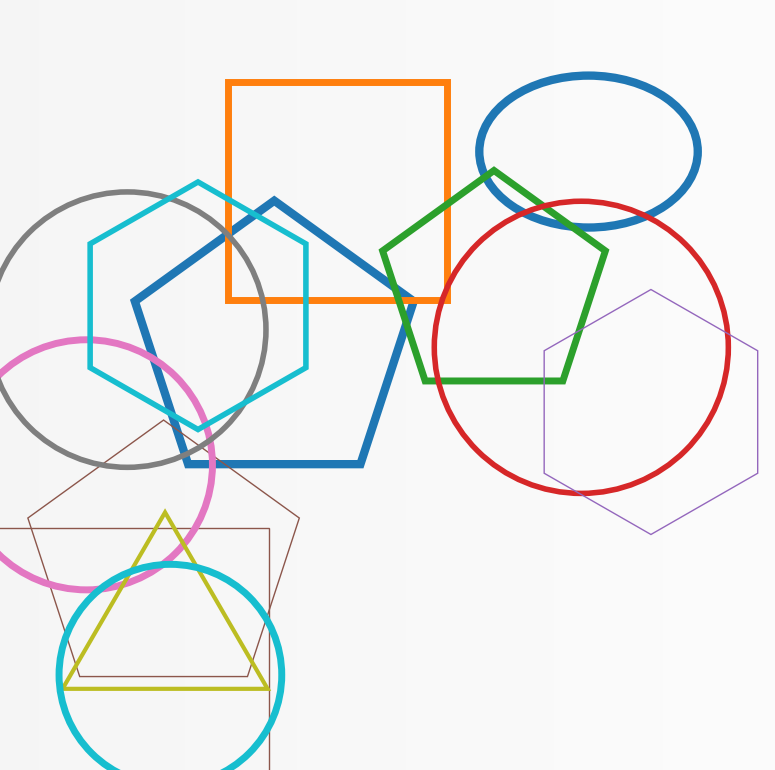[{"shape": "pentagon", "thickness": 3, "radius": 0.95, "center": [0.354, 0.55]}, {"shape": "oval", "thickness": 3, "radius": 0.7, "center": [0.759, 0.803]}, {"shape": "square", "thickness": 2.5, "radius": 0.71, "center": [0.436, 0.752]}, {"shape": "pentagon", "thickness": 2.5, "radius": 0.76, "center": [0.637, 0.627]}, {"shape": "circle", "thickness": 2, "radius": 0.95, "center": [0.75, 0.549]}, {"shape": "hexagon", "thickness": 0.5, "radius": 0.8, "center": [0.84, 0.465]}, {"shape": "pentagon", "thickness": 0.5, "radius": 0.92, "center": [0.211, 0.27]}, {"shape": "square", "thickness": 0.5, "radius": 0.99, "center": [0.15, 0.118]}, {"shape": "circle", "thickness": 2.5, "radius": 0.81, "center": [0.112, 0.396]}, {"shape": "circle", "thickness": 2, "radius": 0.89, "center": [0.164, 0.572]}, {"shape": "triangle", "thickness": 1.5, "radius": 0.76, "center": [0.213, 0.182]}, {"shape": "hexagon", "thickness": 2, "radius": 0.8, "center": [0.256, 0.603]}, {"shape": "circle", "thickness": 2.5, "radius": 0.72, "center": [0.22, 0.123]}]